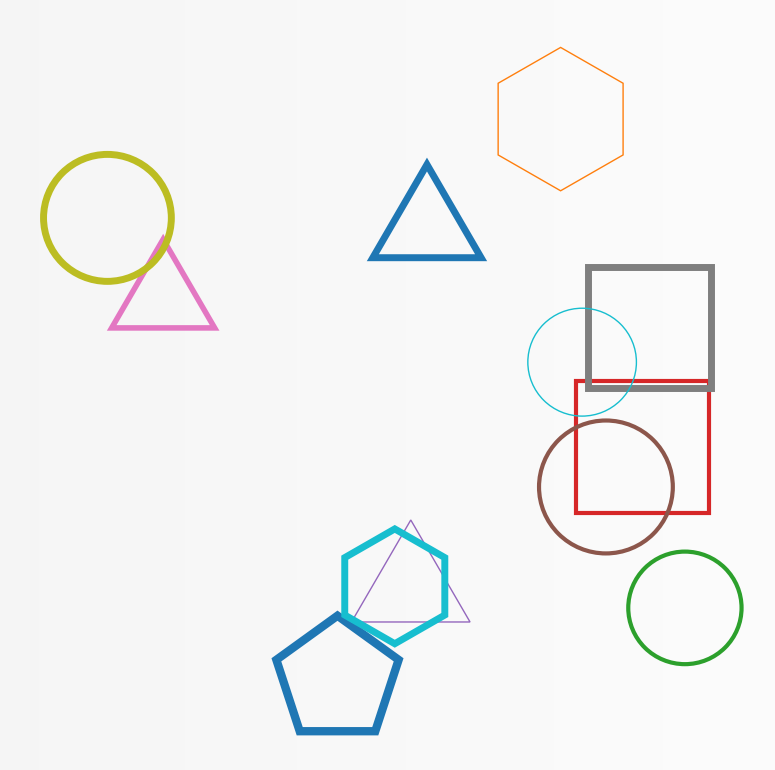[{"shape": "triangle", "thickness": 2.5, "radius": 0.4, "center": [0.551, 0.706]}, {"shape": "pentagon", "thickness": 3, "radius": 0.41, "center": [0.435, 0.117]}, {"shape": "hexagon", "thickness": 0.5, "radius": 0.47, "center": [0.723, 0.845]}, {"shape": "circle", "thickness": 1.5, "radius": 0.37, "center": [0.884, 0.211]}, {"shape": "square", "thickness": 1.5, "radius": 0.43, "center": [0.829, 0.42]}, {"shape": "triangle", "thickness": 0.5, "radius": 0.44, "center": [0.53, 0.236]}, {"shape": "circle", "thickness": 1.5, "radius": 0.43, "center": [0.782, 0.368]}, {"shape": "triangle", "thickness": 2, "radius": 0.38, "center": [0.211, 0.612]}, {"shape": "square", "thickness": 2.5, "radius": 0.4, "center": [0.838, 0.575]}, {"shape": "circle", "thickness": 2.5, "radius": 0.41, "center": [0.139, 0.717]}, {"shape": "circle", "thickness": 0.5, "radius": 0.35, "center": [0.751, 0.53]}, {"shape": "hexagon", "thickness": 2.5, "radius": 0.37, "center": [0.509, 0.239]}]